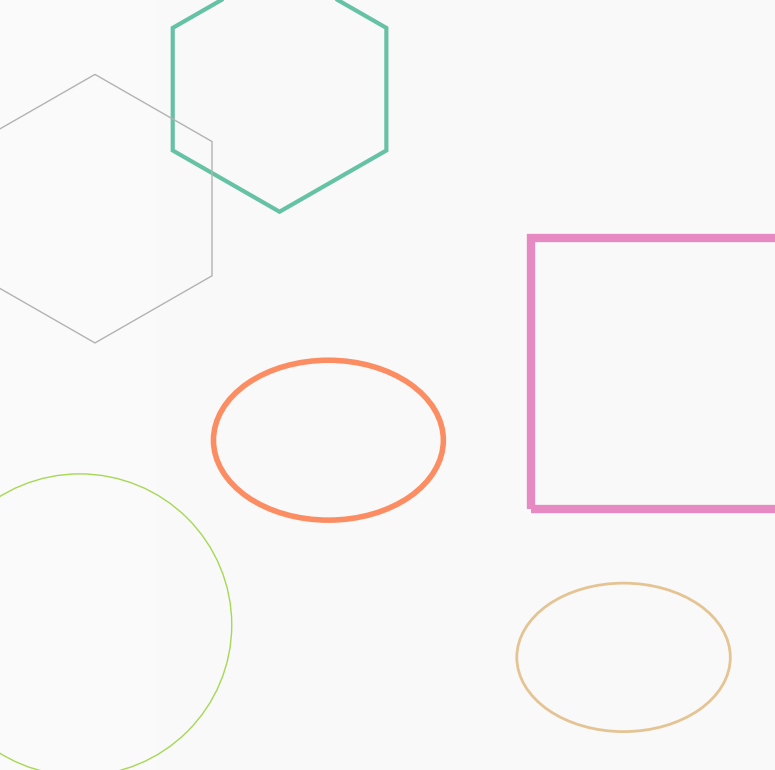[{"shape": "hexagon", "thickness": 1.5, "radius": 0.8, "center": [0.361, 0.884]}, {"shape": "oval", "thickness": 2, "radius": 0.74, "center": [0.424, 0.428]}, {"shape": "square", "thickness": 3, "radius": 0.88, "center": [0.86, 0.515]}, {"shape": "circle", "thickness": 0.5, "radius": 0.98, "center": [0.103, 0.189]}, {"shape": "oval", "thickness": 1, "radius": 0.69, "center": [0.805, 0.146]}, {"shape": "hexagon", "thickness": 0.5, "radius": 0.87, "center": [0.123, 0.729]}]